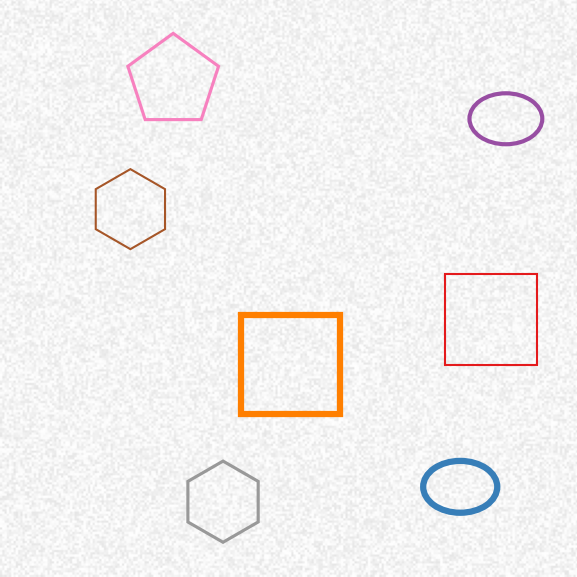[{"shape": "square", "thickness": 1, "radius": 0.4, "center": [0.85, 0.446]}, {"shape": "oval", "thickness": 3, "radius": 0.32, "center": [0.797, 0.156]}, {"shape": "oval", "thickness": 2, "radius": 0.32, "center": [0.876, 0.793]}, {"shape": "square", "thickness": 3, "radius": 0.43, "center": [0.503, 0.368]}, {"shape": "hexagon", "thickness": 1, "radius": 0.35, "center": [0.226, 0.637]}, {"shape": "pentagon", "thickness": 1.5, "radius": 0.41, "center": [0.3, 0.859]}, {"shape": "hexagon", "thickness": 1.5, "radius": 0.35, "center": [0.386, 0.13]}]